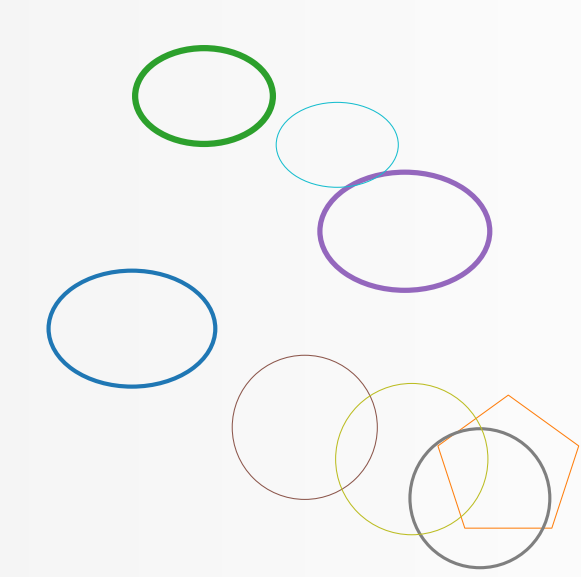[{"shape": "oval", "thickness": 2, "radius": 0.72, "center": [0.227, 0.43]}, {"shape": "pentagon", "thickness": 0.5, "radius": 0.64, "center": [0.875, 0.188]}, {"shape": "oval", "thickness": 3, "radius": 0.59, "center": [0.351, 0.833]}, {"shape": "oval", "thickness": 2.5, "radius": 0.73, "center": [0.696, 0.599]}, {"shape": "circle", "thickness": 0.5, "radius": 0.62, "center": [0.524, 0.259]}, {"shape": "circle", "thickness": 1.5, "radius": 0.6, "center": [0.826, 0.136]}, {"shape": "circle", "thickness": 0.5, "radius": 0.66, "center": [0.708, 0.204]}, {"shape": "oval", "thickness": 0.5, "radius": 0.53, "center": [0.58, 0.748]}]